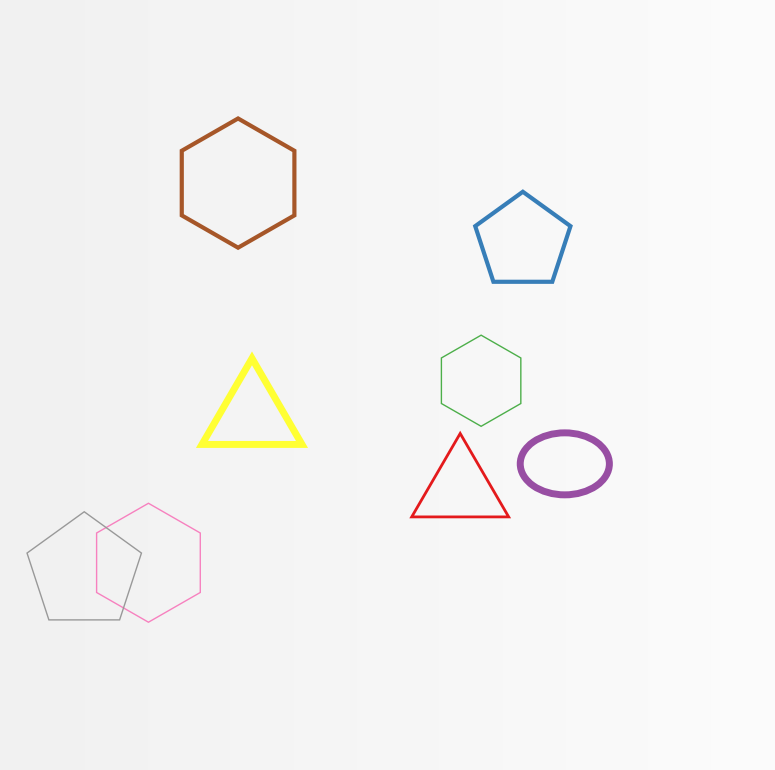[{"shape": "triangle", "thickness": 1, "radius": 0.36, "center": [0.594, 0.365]}, {"shape": "pentagon", "thickness": 1.5, "radius": 0.32, "center": [0.675, 0.686]}, {"shape": "hexagon", "thickness": 0.5, "radius": 0.3, "center": [0.621, 0.506]}, {"shape": "oval", "thickness": 2.5, "radius": 0.29, "center": [0.729, 0.398]}, {"shape": "triangle", "thickness": 2.5, "radius": 0.37, "center": [0.325, 0.46]}, {"shape": "hexagon", "thickness": 1.5, "radius": 0.42, "center": [0.307, 0.762]}, {"shape": "hexagon", "thickness": 0.5, "radius": 0.39, "center": [0.192, 0.269]}, {"shape": "pentagon", "thickness": 0.5, "radius": 0.39, "center": [0.109, 0.258]}]